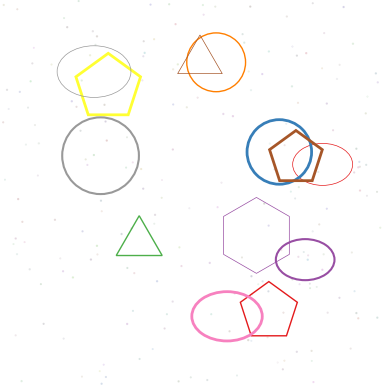[{"shape": "oval", "thickness": 0.5, "radius": 0.39, "center": [0.838, 0.573]}, {"shape": "pentagon", "thickness": 1, "radius": 0.39, "center": [0.698, 0.191]}, {"shape": "circle", "thickness": 2, "radius": 0.42, "center": [0.725, 0.605]}, {"shape": "triangle", "thickness": 1, "radius": 0.34, "center": [0.362, 0.371]}, {"shape": "hexagon", "thickness": 0.5, "radius": 0.49, "center": [0.666, 0.389]}, {"shape": "oval", "thickness": 1.5, "radius": 0.38, "center": [0.793, 0.326]}, {"shape": "circle", "thickness": 1, "radius": 0.38, "center": [0.561, 0.838]}, {"shape": "pentagon", "thickness": 2, "radius": 0.44, "center": [0.281, 0.773]}, {"shape": "triangle", "thickness": 0.5, "radius": 0.33, "center": [0.519, 0.842]}, {"shape": "pentagon", "thickness": 2, "radius": 0.36, "center": [0.769, 0.589]}, {"shape": "oval", "thickness": 2, "radius": 0.46, "center": [0.59, 0.178]}, {"shape": "circle", "thickness": 1.5, "radius": 0.5, "center": [0.261, 0.596]}, {"shape": "oval", "thickness": 0.5, "radius": 0.48, "center": [0.244, 0.814]}]